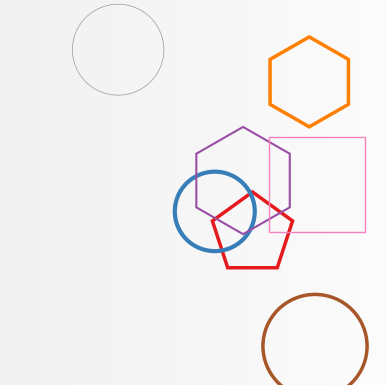[{"shape": "pentagon", "thickness": 2.5, "radius": 0.54, "center": [0.652, 0.393]}, {"shape": "circle", "thickness": 3, "radius": 0.52, "center": [0.554, 0.451]}, {"shape": "hexagon", "thickness": 1.5, "radius": 0.7, "center": [0.627, 0.531]}, {"shape": "hexagon", "thickness": 2.5, "radius": 0.58, "center": [0.798, 0.787]}, {"shape": "circle", "thickness": 2.5, "radius": 0.67, "center": [0.813, 0.101]}, {"shape": "square", "thickness": 1, "radius": 0.62, "center": [0.819, 0.521]}, {"shape": "circle", "thickness": 0.5, "radius": 0.59, "center": [0.305, 0.871]}]